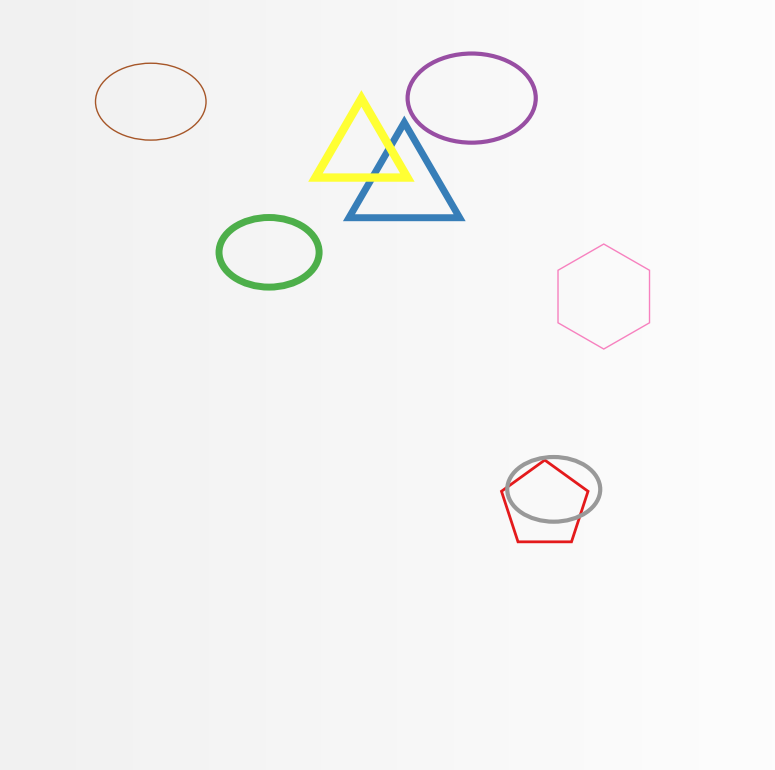[{"shape": "pentagon", "thickness": 1, "radius": 0.29, "center": [0.703, 0.344]}, {"shape": "triangle", "thickness": 2.5, "radius": 0.41, "center": [0.522, 0.758]}, {"shape": "oval", "thickness": 2.5, "radius": 0.32, "center": [0.347, 0.672]}, {"shape": "oval", "thickness": 1.5, "radius": 0.41, "center": [0.609, 0.873]}, {"shape": "triangle", "thickness": 3, "radius": 0.34, "center": [0.466, 0.804]}, {"shape": "oval", "thickness": 0.5, "radius": 0.36, "center": [0.195, 0.868]}, {"shape": "hexagon", "thickness": 0.5, "radius": 0.34, "center": [0.779, 0.615]}, {"shape": "oval", "thickness": 1.5, "radius": 0.3, "center": [0.715, 0.364]}]